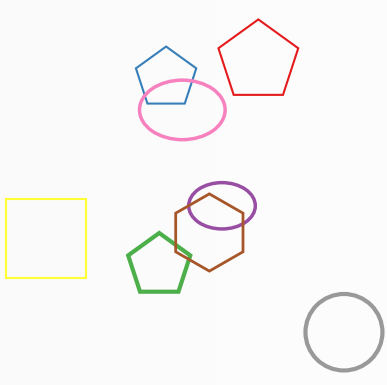[{"shape": "pentagon", "thickness": 1.5, "radius": 0.54, "center": [0.667, 0.841]}, {"shape": "pentagon", "thickness": 1.5, "radius": 0.41, "center": [0.429, 0.797]}, {"shape": "pentagon", "thickness": 3, "radius": 0.42, "center": [0.411, 0.31]}, {"shape": "oval", "thickness": 2.5, "radius": 0.43, "center": [0.573, 0.465]}, {"shape": "square", "thickness": 1.5, "radius": 0.52, "center": [0.119, 0.38]}, {"shape": "hexagon", "thickness": 2, "radius": 0.5, "center": [0.54, 0.396]}, {"shape": "oval", "thickness": 2.5, "radius": 0.55, "center": [0.47, 0.715]}, {"shape": "circle", "thickness": 3, "radius": 0.5, "center": [0.888, 0.137]}]